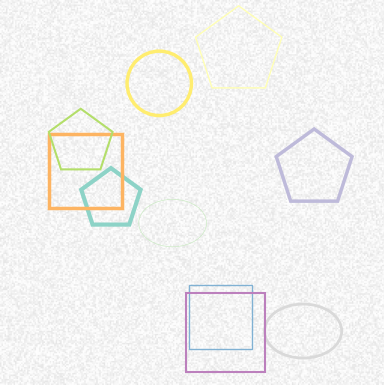[{"shape": "pentagon", "thickness": 3, "radius": 0.41, "center": [0.288, 0.482]}, {"shape": "pentagon", "thickness": 1, "radius": 0.59, "center": [0.62, 0.867]}, {"shape": "pentagon", "thickness": 2.5, "radius": 0.52, "center": [0.816, 0.561]}, {"shape": "square", "thickness": 1, "radius": 0.41, "center": [0.573, 0.177]}, {"shape": "square", "thickness": 2.5, "radius": 0.48, "center": [0.222, 0.557]}, {"shape": "pentagon", "thickness": 1.5, "radius": 0.44, "center": [0.21, 0.631]}, {"shape": "oval", "thickness": 2, "radius": 0.5, "center": [0.787, 0.14]}, {"shape": "square", "thickness": 1.5, "radius": 0.51, "center": [0.587, 0.137]}, {"shape": "oval", "thickness": 0.5, "radius": 0.44, "center": [0.448, 0.421]}, {"shape": "circle", "thickness": 2.5, "radius": 0.42, "center": [0.414, 0.784]}]